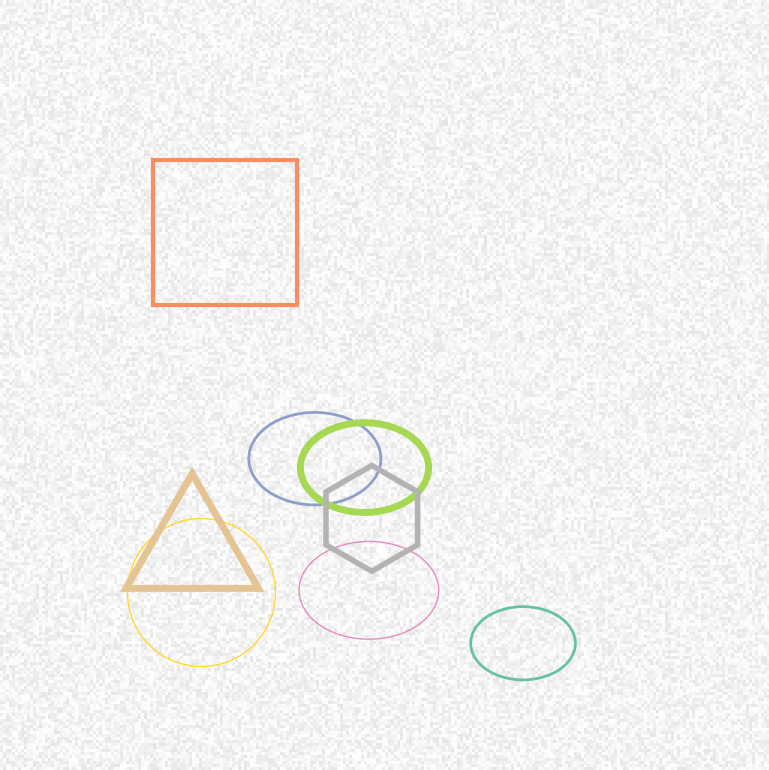[{"shape": "oval", "thickness": 1, "radius": 0.34, "center": [0.679, 0.165]}, {"shape": "square", "thickness": 1.5, "radius": 0.47, "center": [0.292, 0.698]}, {"shape": "oval", "thickness": 1, "radius": 0.43, "center": [0.409, 0.404]}, {"shape": "oval", "thickness": 0.5, "radius": 0.45, "center": [0.479, 0.233]}, {"shape": "oval", "thickness": 2.5, "radius": 0.42, "center": [0.473, 0.393]}, {"shape": "circle", "thickness": 0.5, "radius": 0.48, "center": [0.262, 0.23]}, {"shape": "triangle", "thickness": 2.5, "radius": 0.5, "center": [0.25, 0.286]}, {"shape": "hexagon", "thickness": 2, "radius": 0.34, "center": [0.483, 0.327]}]